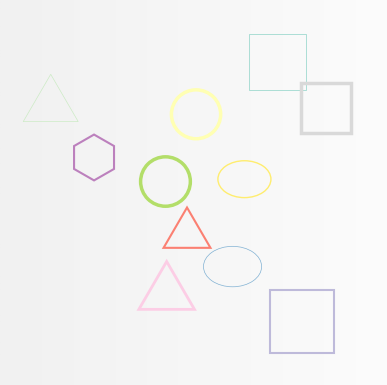[{"shape": "square", "thickness": 0.5, "radius": 0.37, "center": [0.716, 0.839]}, {"shape": "circle", "thickness": 2.5, "radius": 0.32, "center": [0.506, 0.703]}, {"shape": "square", "thickness": 1.5, "radius": 0.41, "center": [0.779, 0.164]}, {"shape": "triangle", "thickness": 1.5, "radius": 0.35, "center": [0.483, 0.391]}, {"shape": "oval", "thickness": 0.5, "radius": 0.38, "center": [0.6, 0.308]}, {"shape": "circle", "thickness": 2.5, "radius": 0.32, "center": [0.427, 0.528]}, {"shape": "triangle", "thickness": 2, "radius": 0.41, "center": [0.43, 0.238]}, {"shape": "square", "thickness": 2.5, "radius": 0.32, "center": [0.841, 0.72]}, {"shape": "hexagon", "thickness": 1.5, "radius": 0.3, "center": [0.243, 0.591]}, {"shape": "triangle", "thickness": 0.5, "radius": 0.41, "center": [0.131, 0.725]}, {"shape": "oval", "thickness": 1, "radius": 0.34, "center": [0.631, 0.535]}]